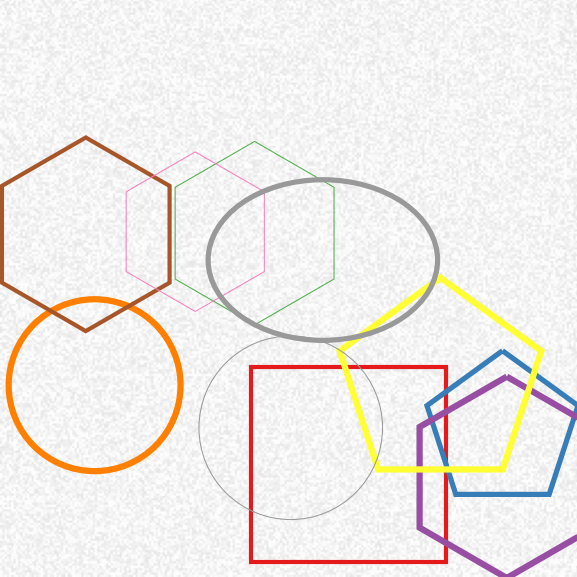[{"shape": "square", "thickness": 2, "radius": 0.84, "center": [0.603, 0.194]}, {"shape": "pentagon", "thickness": 2.5, "radius": 0.69, "center": [0.87, 0.254]}, {"shape": "hexagon", "thickness": 0.5, "radius": 0.79, "center": [0.441, 0.595]}, {"shape": "hexagon", "thickness": 3, "radius": 0.87, "center": [0.878, 0.173]}, {"shape": "circle", "thickness": 3, "radius": 0.74, "center": [0.164, 0.332]}, {"shape": "pentagon", "thickness": 3, "radius": 0.92, "center": [0.763, 0.335]}, {"shape": "hexagon", "thickness": 2, "radius": 0.84, "center": [0.149, 0.593]}, {"shape": "hexagon", "thickness": 0.5, "radius": 0.69, "center": [0.338, 0.598]}, {"shape": "circle", "thickness": 0.5, "radius": 0.79, "center": [0.503, 0.258]}, {"shape": "oval", "thickness": 2.5, "radius": 0.99, "center": [0.559, 0.549]}]